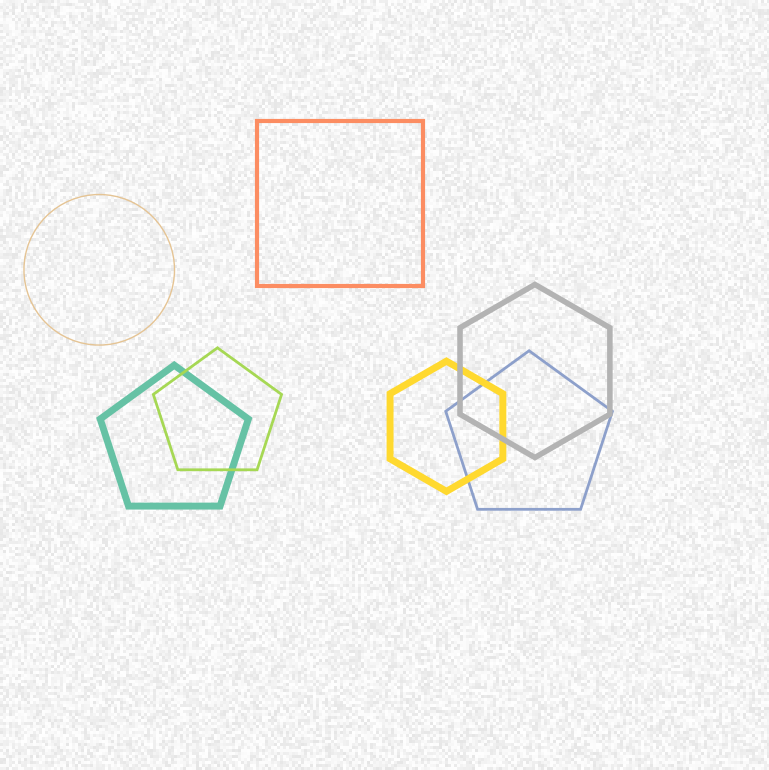[{"shape": "pentagon", "thickness": 2.5, "radius": 0.51, "center": [0.226, 0.425]}, {"shape": "square", "thickness": 1.5, "radius": 0.54, "center": [0.442, 0.735]}, {"shape": "pentagon", "thickness": 1, "radius": 0.57, "center": [0.687, 0.431]}, {"shape": "pentagon", "thickness": 1, "radius": 0.44, "center": [0.282, 0.461]}, {"shape": "hexagon", "thickness": 2.5, "radius": 0.42, "center": [0.58, 0.446]}, {"shape": "circle", "thickness": 0.5, "radius": 0.49, "center": [0.129, 0.65]}, {"shape": "hexagon", "thickness": 2, "radius": 0.56, "center": [0.695, 0.518]}]